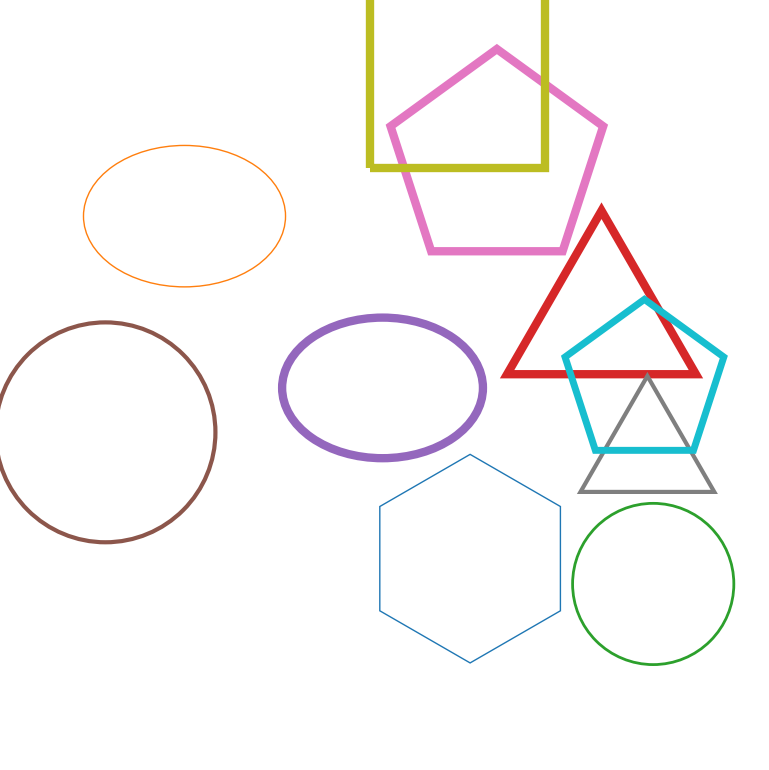[{"shape": "hexagon", "thickness": 0.5, "radius": 0.68, "center": [0.611, 0.274]}, {"shape": "oval", "thickness": 0.5, "radius": 0.66, "center": [0.24, 0.719]}, {"shape": "circle", "thickness": 1, "radius": 0.52, "center": [0.848, 0.242]}, {"shape": "triangle", "thickness": 3, "radius": 0.71, "center": [0.781, 0.585]}, {"shape": "oval", "thickness": 3, "radius": 0.65, "center": [0.497, 0.496]}, {"shape": "circle", "thickness": 1.5, "radius": 0.71, "center": [0.137, 0.439]}, {"shape": "pentagon", "thickness": 3, "radius": 0.73, "center": [0.645, 0.791]}, {"shape": "triangle", "thickness": 1.5, "radius": 0.5, "center": [0.841, 0.411]}, {"shape": "square", "thickness": 3, "radius": 0.57, "center": [0.594, 0.895]}, {"shape": "pentagon", "thickness": 2.5, "radius": 0.54, "center": [0.837, 0.503]}]